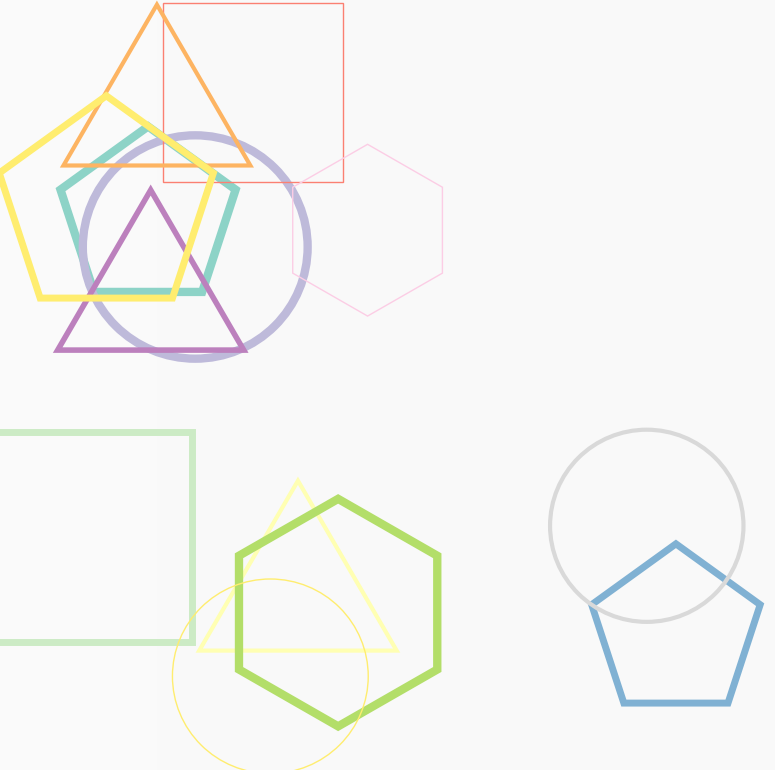[{"shape": "pentagon", "thickness": 3, "radius": 0.59, "center": [0.191, 0.717]}, {"shape": "triangle", "thickness": 1.5, "radius": 0.74, "center": [0.384, 0.229]}, {"shape": "circle", "thickness": 3, "radius": 0.73, "center": [0.252, 0.679]}, {"shape": "square", "thickness": 0.5, "radius": 0.58, "center": [0.327, 0.88]}, {"shape": "pentagon", "thickness": 2.5, "radius": 0.57, "center": [0.872, 0.179]}, {"shape": "triangle", "thickness": 1.5, "radius": 0.7, "center": [0.202, 0.855]}, {"shape": "hexagon", "thickness": 3, "radius": 0.74, "center": [0.436, 0.204]}, {"shape": "hexagon", "thickness": 0.5, "radius": 0.56, "center": [0.474, 0.701]}, {"shape": "circle", "thickness": 1.5, "radius": 0.62, "center": [0.835, 0.317]}, {"shape": "triangle", "thickness": 2, "radius": 0.69, "center": [0.194, 0.615]}, {"shape": "square", "thickness": 2.5, "radius": 0.68, "center": [0.111, 0.302]}, {"shape": "circle", "thickness": 0.5, "radius": 0.63, "center": [0.349, 0.122]}, {"shape": "pentagon", "thickness": 2.5, "radius": 0.73, "center": [0.137, 0.73]}]